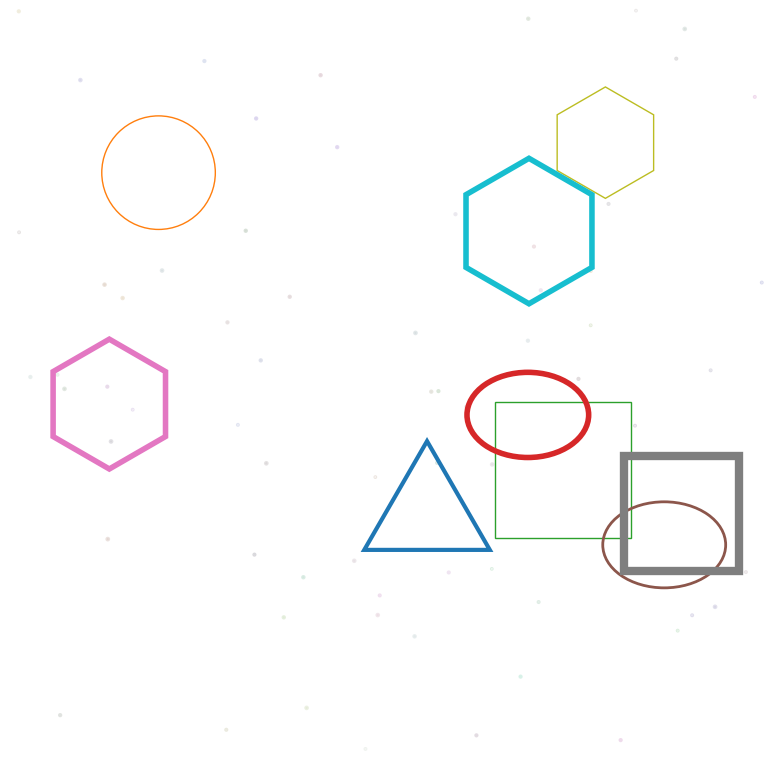[{"shape": "triangle", "thickness": 1.5, "radius": 0.47, "center": [0.555, 0.333]}, {"shape": "circle", "thickness": 0.5, "radius": 0.37, "center": [0.206, 0.776]}, {"shape": "square", "thickness": 0.5, "radius": 0.44, "center": [0.732, 0.39]}, {"shape": "oval", "thickness": 2, "radius": 0.4, "center": [0.685, 0.461]}, {"shape": "oval", "thickness": 1, "radius": 0.4, "center": [0.863, 0.292]}, {"shape": "hexagon", "thickness": 2, "radius": 0.42, "center": [0.142, 0.475]}, {"shape": "square", "thickness": 3, "radius": 0.37, "center": [0.885, 0.333]}, {"shape": "hexagon", "thickness": 0.5, "radius": 0.36, "center": [0.786, 0.815]}, {"shape": "hexagon", "thickness": 2, "radius": 0.47, "center": [0.687, 0.7]}]